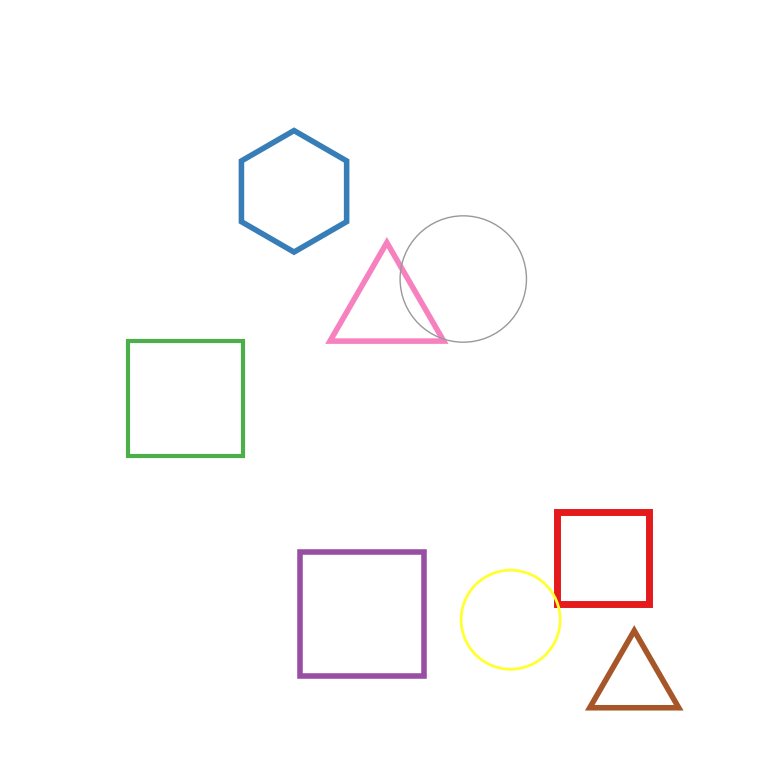[{"shape": "square", "thickness": 2.5, "radius": 0.3, "center": [0.783, 0.276]}, {"shape": "hexagon", "thickness": 2, "radius": 0.39, "center": [0.382, 0.752]}, {"shape": "square", "thickness": 1.5, "radius": 0.37, "center": [0.241, 0.482]}, {"shape": "square", "thickness": 2, "radius": 0.4, "center": [0.471, 0.203]}, {"shape": "circle", "thickness": 1, "radius": 0.32, "center": [0.663, 0.195]}, {"shape": "triangle", "thickness": 2, "radius": 0.33, "center": [0.824, 0.114]}, {"shape": "triangle", "thickness": 2, "radius": 0.43, "center": [0.502, 0.6]}, {"shape": "circle", "thickness": 0.5, "radius": 0.41, "center": [0.602, 0.638]}]